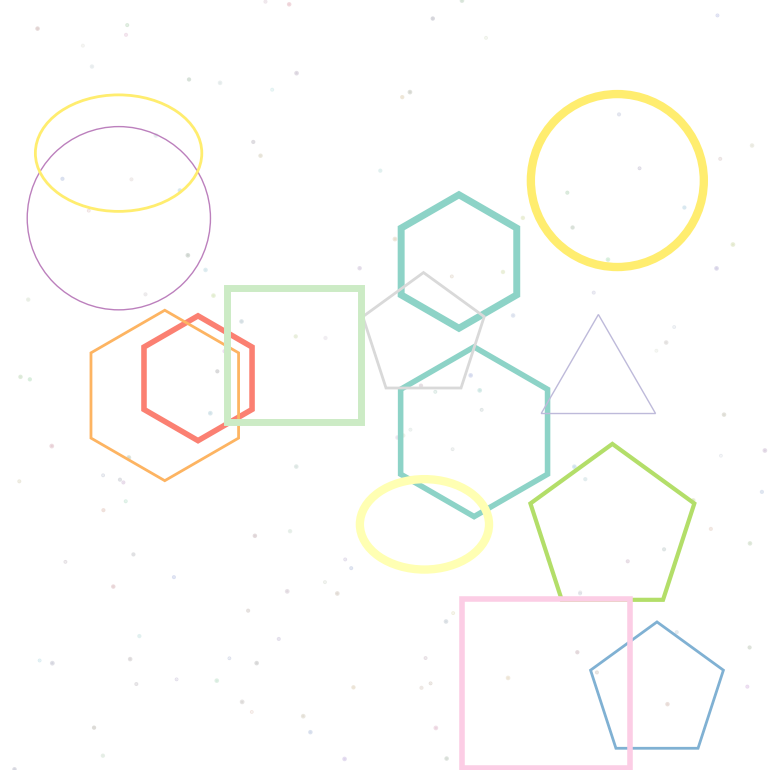[{"shape": "hexagon", "thickness": 2, "radius": 0.55, "center": [0.616, 0.439]}, {"shape": "hexagon", "thickness": 2.5, "radius": 0.43, "center": [0.596, 0.66]}, {"shape": "oval", "thickness": 3, "radius": 0.42, "center": [0.551, 0.319]}, {"shape": "triangle", "thickness": 0.5, "radius": 0.43, "center": [0.777, 0.506]}, {"shape": "hexagon", "thickness": 2, "radius": 0.41, "center": [0.257, 0.509]}, {"shape": "pentagon", "thickness": 1, "radius": 0.45, "center": [0.853, 0.102]}, {"shape": "hexagon", "thickness": 1, "radius": 0.55, "center": [0.214, 0.486]}, {"shape": "pentagon", "thickness": 1.5, "radius": 0.56, "center": [0.795, 0.312]}, {"shape": "square", "thickness": 2, "radius": 0.55, "center": [0.709, 0.112]}, {"shape": "pentagon", "thickness": 1, "radius": 0.41, "center": [0.55, 0.563]}, {"shape": "circle", "thickness": 0.5, "radius": 0.59, "center": [0.154, 0.717]}, {"shape": "square", "thickness": 2.5, "radius": 0.44, "center": [0.382, 0.539]}, {"shape": "circle", "thickness": 3, "radius": 0.56, "center": [0.802, 0.766]}, {"shape": "oval", "thickness": 1, "radius": 0.54, "center": [0.154, 0.801]}]